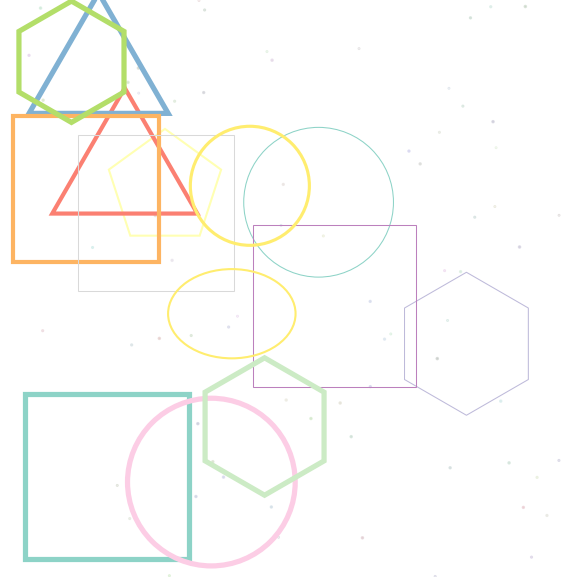[{"shape": "circle", "thickness": 0.5, "radius": 0.65, "center": [0.552, 0.649]}, {"shape": "square", "thickness": 2.5, "radius": 0.71, "center": [0.185, 0.173]}, {"shape": "pentagon", "thickness": 1, "radius": 0.51, "center": [0.286, 0.674]}, {"shape": "hexagon", "thickness": 0.5, "radius": 0.62, "center": [0.808, 0.404]}, {"shape": "triangle", "thickness": 2, "radius": 0.72, "center": [0.216, 0.702]}, {"shape": "triangle", "thickness": 2.5, "radius": 0.7, "center": [0.171, 0.872]}, {"shape": "square", "thickness": 2, "radius": 0.63, "center": [0.149, 0.672]}, {"shape": "hexagon", "thickness": 2.5, "radius": 0.53, "center": [0.124, 0.892]}, {"shape": "circle", "thickness": 2.5, "radius": 0.73, "center": [0.366, 0.164]}, {"shape": "square", "thickness": 0.5, "radius": 0.68, "center": [0.27, 0.63]}, {"shape": "square", "thickness": 0.5, "radius": 0.7, "center": [0.579, 0.469]}, {"shape": "hexagon", "thickness": 2.5, "radius": 0.59, "center": [0.458, 0.261]}, {"shape": "circle", "thickness": 1.5, "radius": 0.52, "center": [0.433, 0.677]}, {"shape": "oval", "thickness": 1, "radius": 0.55, "center": [0.401, 0.456]}]